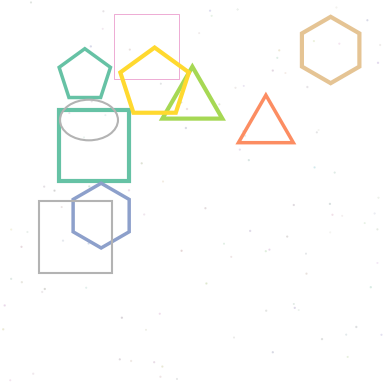[{"shape": "pentagon", "thickness": 2.5, "radius": 0.35, "center": [0.22, 0.803]}, {"shape": "square", "thickness": 3, "radius": 0.46, "center": [0.244, 0.622]}, {"shape": "triangle", "thickness": 2.5, "radius": 0.41, "center": [0.691, 0.671]}, {"shape": "hexagon", "thickness": 2.5, "radius": 0.42, "center": [0.263, 0.44]}, {"shape": "square", "thickness": 0.5, "radius": 0.42, "center": [0.38, 0.879]}, {"shape": "triangle", "thickness": 3, "radius": 0.45, "center": [0.5, 0.737]}, {"shape": "pentagon", "thickness": 3, "radius": 0.47, "center": [0.402, 0.783]}, {"shape": "hexagon", "thickness": 3, "radius": 0.43, "center": [0.859, 0.87]}, {"shape": "oval", "thickness": 1.5, "radius": 0.38, "center": [0.231, 0.688]}, {"shape": "square", "thickness": 1.5, "radius": 0.47, "center": [0.196, 0.384]}]